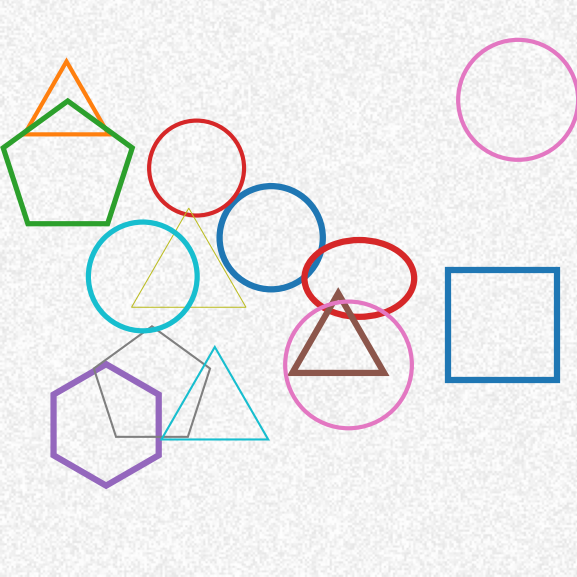[{"shape": "circle", "thickness": 3, "radius": 0.45, "center": [0.47, 0.587]}, {"shape": "square", "thickness": 3, "radius": 0.47, "center": [0.87, 0.436]}, {"shape": "triangle", "thickness": 2, "radius": 0.42, "center": [0.115, 0.809]}, {"shape": "pentagon", "thickness": 2.5, "radius": 0.59, "center": [0.117, 0.707]}, {"shape": "oval", "thickness": 3, "radius": 0.47, "center": [0.622, 0.517]}, {"shape": "circle", "thickness": 2, "radius": 0.41, "center": [0.34, 0.708]}, {"shape": "hexagon", "thickness": 3, "radius": 0.53, "center": [0.184, 0.263]}, {"shape": "triangle", "thickness": 3, "radius": 0.46, "center": [0.586, 0.399]}, {"shape": "circle", "thickness": 2, "radius": 0.55, "center": [0.604, 0.367]}, {"shape": "circle", "thickness": 2, "radius": 0.52, "center": [0.897, 0.826]}, {"shape": "pentagon", "thickness": 1, "radius": 0.53, "center": [0.263, 0.328]}, {"shape": "triangle", "thickness": 0.5, "radius": 0.57, "center": [0.327, 0.524]}, {"shape": "circle", "thickness": 2.5, "radius": 0.47, "center": [0.247, 0.52]}, {"shape": "triangle", "thickness": 1, "radius": 0.53, "center": [0.372, 0.292]}]